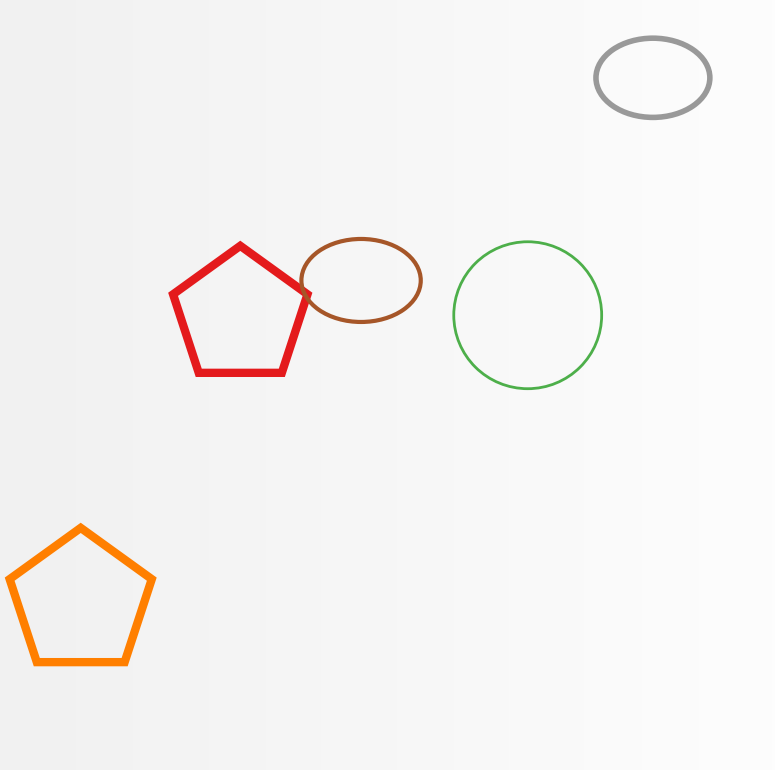[{"shape": "pentagon", "thickness": 3, "radius": 0.46, "center": [0.31, 0.59]}, {"shape": "circle", "thickness": 1, "radius": 0.48, "center": [0.681, 0.591]}, {"shape": "pentagon", "thickness": 3, "radius": 0.48, "center": [0.104, 0.218]}, {"shape": "oval", "thickness": 1.5, "radius": 0.38, "center": [0.466, 0.636]}, {"shape": "oval", "thickness": 2, "radius": 0.37, "center": [0.842, 0.899]}]